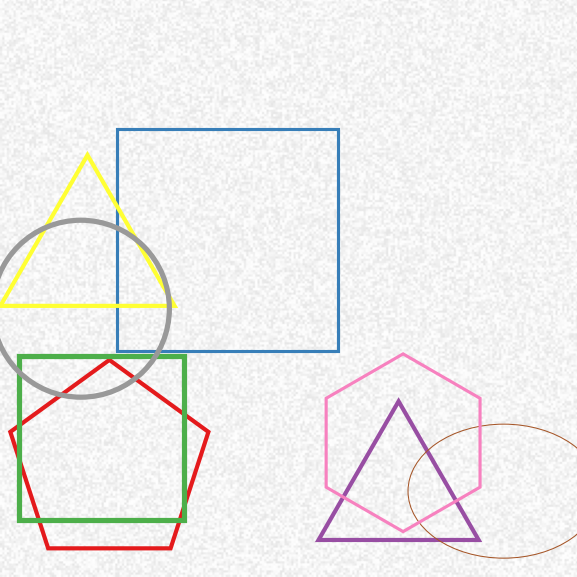[{"shape": "pentagon", "thickness": 2, "radius": 0.9, "center": [0.189, 0.196]}, {"shape": "square", "thickness": 1.5, "radius": 0.96, "center": [0.394, 0.583]}, {"shape": "square", "thickness": 2.5, "radius": 0.71, "center": [0.176, 0.241]}, {"shape": "triangle", "thickness": 2, "radius": 0.8, "center": [0.69, 0.144]}, {"shape": "triangle", "thickness": 2, "radius": 0.87, "center": [0.151, 0.557]}, {"shape": "oval", "thickness": 0.5, "radius": 0.83, "center": [0.872, 0.149]}, {"shape": "hexagon", "thickness": 1.5, "radius": 0.77, "center": [0.698, 0.232]}, {"shape": "circle", "thickness": 2.5, "radius": 0.77, "center": [0.14, 0.465]}]